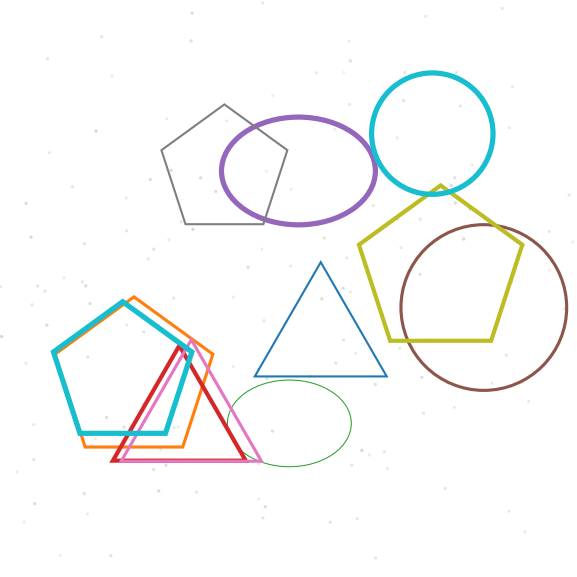[{"shape": "triangle", "thickness": 1, "radius": 0.66, "center": [0.555, 0.413]}, {"shape": "pentagon", "thickness": 1.5, "radius": 0.72, "center": [0.232, 0.341]}, {"shape": "oval", "thickness": 0.5, "radius": 0.54, "center": [0.501, 0.266]}, {"shape": "triangle", "thickness": 2, "radius": 0.66, "center": [0.311, 0.268]}, {"shape": "oval", "thickness": 2.5, "radius": 0.67, "center": [0.517, 0.703]}, {"shape": "circle", "thickness": 1.5, "radius": 0.72, "center": [0.838, 0.467]}, {"shape": "triangle", "thickness": 1.5, "radius": 0.7, "center": [0.331, 0.271]}, {"shape": "pentagon", "thickness": 1, "radius": 0.57, "center": [0.389, 0.704]}, {"shape": "pentagon", "thickness": 2, "radius": 0.74, "center": [0.763, 0.529]}, {"shape": "circle", "thickness": 2.5, "radius": 0.53, "center": [0.749, 0.768]}, {"shape": "pentagon", "thickness": 2.5, "radius": 0.63, "center": [0.212, 0.351]}]